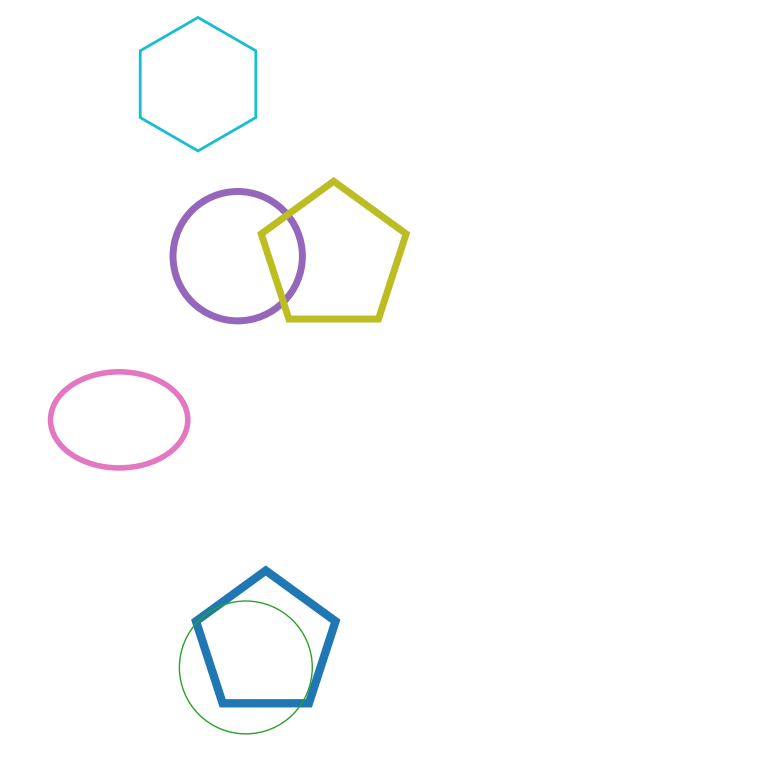[{"shape": "pentagon", "thickness": 3, "radius": 0.48, "center": [0.345, 0.164]}, {"shape": "circle", "thickness": 0.5, "radius": 0.43, "center": [0.319, 0.133]}, {"shape": "circle", "thickness": 2.5, "radius": 0.42, "center": [0.309, 0.667]}, {"shape": "oval", "thickness": 2, "radius": 0.45, "center": [0.155, 0.455]}, {"shape": "pentagon", "thickness": 2.5, "radius": 0.49, "center": [0.433, 0.666]}, {"shape": "hexagon", "thickness": 1, "radius": 0.43, "center": [0.257, 0.891]}]